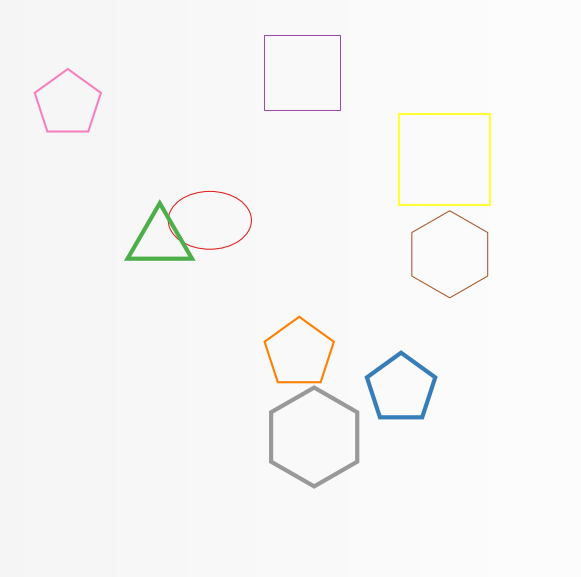[{"shape": "oval", "thickness": 0.5, "radius": 0.36, "center": [0.361, 0.618]}, {"shape": "pentagon", "thickness": 2, "radius": 0.31, "center": [0.69, 0.327]}, {"shape": "triangle", "thickness": 2, "radius": 0.32, "center": [0.275, 0.583]}, {"shape": "square", "thickness": 0.5, "radius": 0.32, "center": [0.519, 0.874]}, {"shape": "pentagon", "thickness": 1, "radius": 0.31, "center": [0.515, 0.388]}, {"shape": "square", "thickness": 1, "radius": 0.39, "center": [0.764, 0.723]}, {"shape": "hexagon", "thickness": 0.5, "radius": 0.38, "center": [0.774, 0.559]}, {"shape": "pentagon", "thickness": 1, "radius": 0.3, "center": [0.117, 0.82]}, {"shape": "hexagon", "thickness": 2, "radius": 0.43, "center": [0.541, 0.242]}]